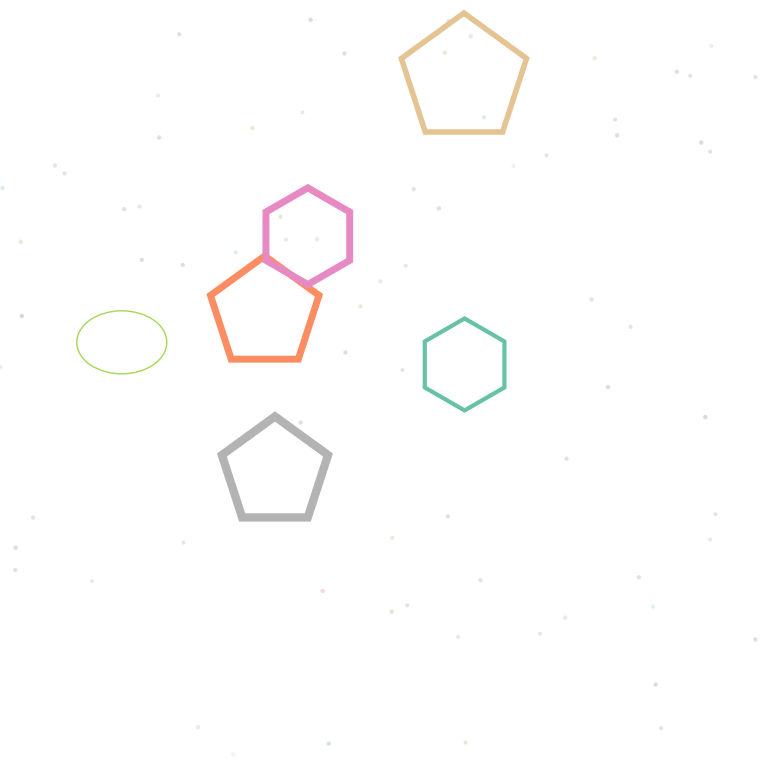[{"shape": "hexagon", "thickness": 1.5, "radius": 0.3, "center": [0.603, 0.527]}, {"shape": "pentagon", "thickness": 2.5, "radius": 0.37, "center": [0.344, 0.593]}, {"shape": "hexagon", "thickness": 2.5, "radius": 0.31, "center": [0.4, 0.693]}, {"shape": "oval", "thickness": 0.5, "radius": 0.29, "center": [0.158, 0.555]}, {"shape": "pentagon", "thickness": 2, "radius": 0.43, "center": [0.602, 0.898]}, {"shape": "pentagon", "thickness": 3, "radius": 0.36, "center": [0.357, 0.387]}]